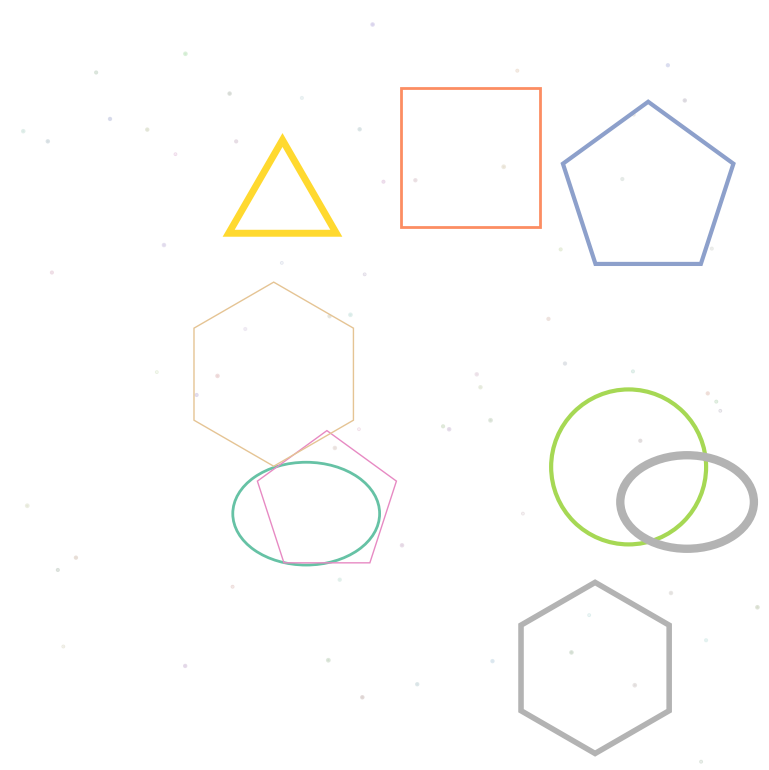[{"shape": "oval", "thickness": 1, "radius": 0.48, "center": [0.398, 0.333]}, {"shape": "square", "thickness": 1, "radius": 0.45, "center": [0.611, 0.796]}, {"shape": "pentagon", "thickness": 1.5, "radius": 0.58, "center": [0.842, 0.751]}, {"shape": "pentagon", "thickness": 0.5, "radius": 0.47, "center": [0.425, 0.346]}, {"shape": "circle", "thickness": 1.5, "radius": 0.5, "center": [0.816, 0.394]}, {"shape": "triangle", "thickness": 2.5, "radius": 0.4, "center": [0.367, 0.737]}, {"shape": "hexagon", "thickness": 0.5, "radius": 0.6, "center": [0.355, 0.514]}, {"shape": "hexagon", "thickness": 2, "radius": 0.56, "center": [0.773, 0.133]}, {"shape": "oval", "thickness": 3, "radius": 0.43, "center": [0.892, 0.348]}]